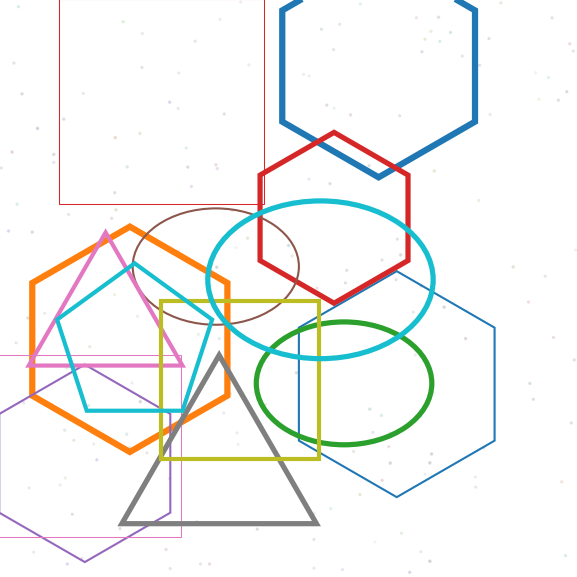[{"shape": "hexagon", "thickness": 1, "radius": 0.98, "center": [0.687, 0.334]}, {"shape": "hexagon", "thickness": 3, "radius": 0.96, "center": [0.656, 0.885]}, {"shape": "hexagon", "thickness": 3, "radius": 0.98, "center": [0.225, 0.412]}, {"shape": "oval", "thickness": 2.5, "radius": 0.76, "center": [0.596, 0.335]}, {"shape": "hexagon", "thickness": 2.5, "radius": 0.74, "center": [0.578, 0.622]}, {"shape": "square", "thickness": 0.5, "radius": 0.89, "center": [0.28, 0.823]}, {"shape": "hexagon", "thickness": 1, "radius": 0.85, "center": [0.147, 0.197]}, {"shape": "oval", "thickness": 1, "radius": 0.72, "center": [0.374, 0.538]}, {"shape": "square", "thickness": 0.5, "radius": 0.79, "center": [0.155, 0.227]}, {"shape": "triangle", "thickness": 2, "radius": 0.77, "center": [0.183, 0.443]}, {"shape": "triangle", "thickness": 2.5, "radius": 0.97, "center": [0.379, 0.19]}, {"shape": "square", "thickness": 2, "radius": 0.68, "center": [0.415, 0.341]}, {"shape": "oval", "thickness": 2.5, "radius": 0.98, "center": [0.555, 0.515]}, {"shape": "pentagon", "thickness": 2, "radius": 0.71, "center": [0.233, 0.402]}]